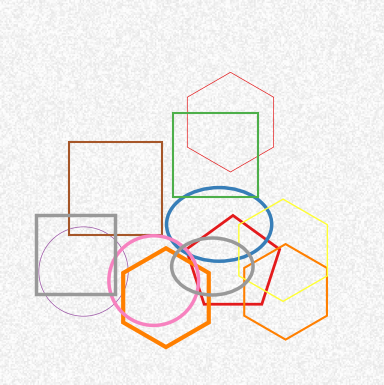[{"shape": "hexagon", "thickness": 0.5, "radius": 0.65, "center": [0.599, 0.683]}, {"shape": "pentagon", "thickness": 2, "radius": 0.64, "center": [0.605, 0.313]}, {"shape": "oval", "thickness": 2.5, "radius": 0.68, "center": [0.569, 0.417]}, {"shape": "square", "thickness": 1.5, "radius": 0.55, "center": [0.559, 0.597]}, {"shape": "circle", "thickness": 0.5, "radius": 0.58, "center": [0.217, 0.295]}, {"shape": "hexagon", "thickness": 1.5, "radius": 0.62, "center": [0.742, 0.242]}, {"shape": "hexagon", "thickness": 3, "radius": 0.64, "center": [0.431, 0.227]}, {"shape": "hexagon", "thickness": 1, "radius": 0.66, "center": [0.735, 0.35]}, {"shape": "square", "thickness": 1.5, "radius": 0.6, "center": [0.3, 0.51]}, {"shape": "circle", "thickness": 2.5, "radius": 0.58, "center": [0.399, 0.271]}, {"shape": "square", "thickness": 2.5, "radius": 0.51, "center": [0.197, 0.34]}, {"shape": "oval", "thickness": 2.5, "radius": 0.53, "center": [0.552, 0.308]}]